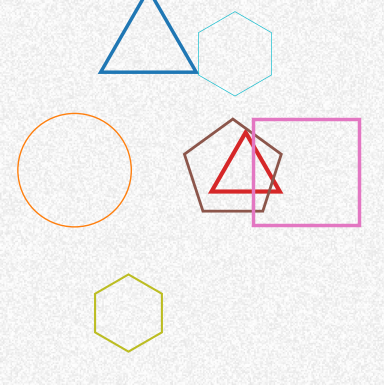[{"shape": "triangle", "thickness": 2.5, "radius": 0.72, "center": [0.386, 0.884]}, {"shape": "circle", "thickness": 1, "radius": 0.74, "center": [0.194, 0.558]}, {"shape": "triangle", "thickness": 3, "radius": 0.51, "center": [0.638, 0.554]}, {"shape": "pentagon", "thickness": 2, "radius": 0.66, "center": [0.605, 0.559]}, {"shape": "square", "thickness": 2.5, "radius": 0.69, "center": [0.795, 0.554]}, {"shape": "hexagon", "thickness": 1.5, "radius": 0.5, "center": [0.334, 0.187]}, {"shape": "hexagon", "thickness": 0.5, "radius": 0.55, "center": [0.61, 0.86]}]